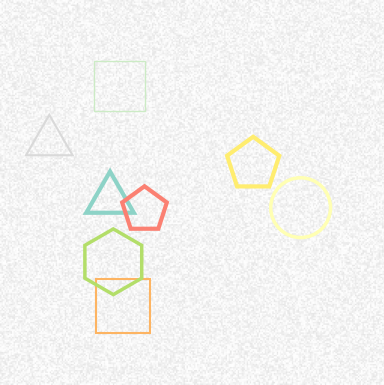[{"shape": "triangle", "thickness": 3, "radius": 0.36, "center": [0.286, 0.483]}, {"shape": "circle", "thickness": 2.5, "radius": 0.39, "center": [0.781, 0.461]}, {"shape": "pentagon", "thickness": 3, "radius": 0.3, "center": [0.375, 0.455]}, {"shape": "square", "thickness": 1.5, "radius": 0.35, "center": [0.321, 0.204]}, {"shape": "hexagon", "thickness": 2.5, "radius": 0.43, "center": [0.294, 0.32]}, {"shape": "triangle", "thickness": 1.5, "radius": 0.35, "center": [0.128, 0.632]}, {"shape": "square", "thickness": 1, "radius": 0.33, "center": [0.311, 0.777]}, {"shape": "pentagon", "thickness": 3, "radius": 0.36, "center": [0.658, 0.573]}]